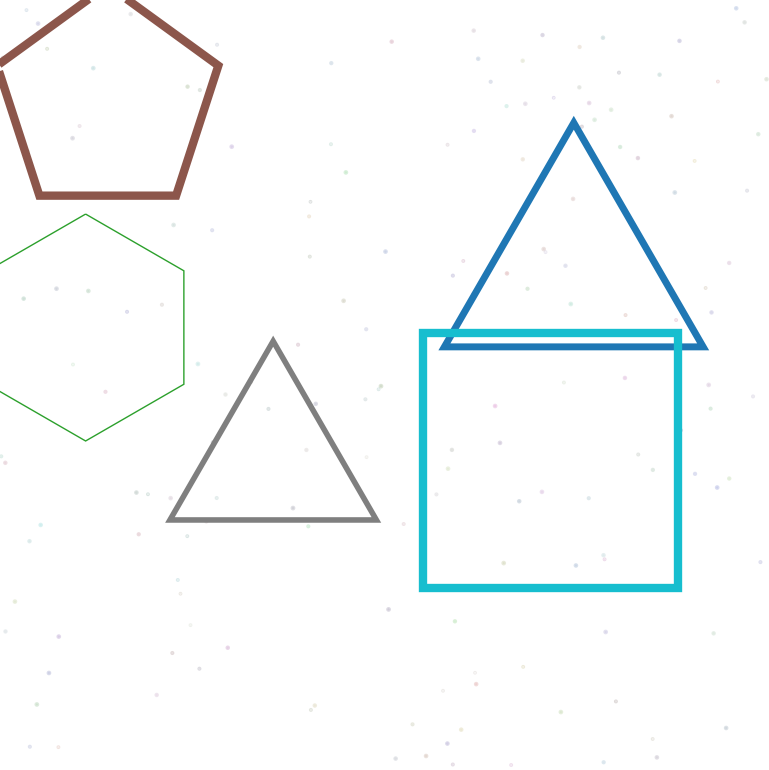[{"shape": "triangle", "thickness": 2.5, "radius": 0.97, "center": [0.745, 0.647]}, {"shape": "hexagon", "thickness": 0.5, "radius": 0.74, "center": [0.111, 0.575]}, {"shape": "pentagon", "thickness": 3, "radius": 0.76, "center": [0.14, 0.868]}, {"shape": "triangle", "thickness": 2, "radius": 0.77, "center": [0.355, 0.402]}, {"shape": "square", "thickness": 3, "radius": 0.83, "center": [0.714, 0.402]}]